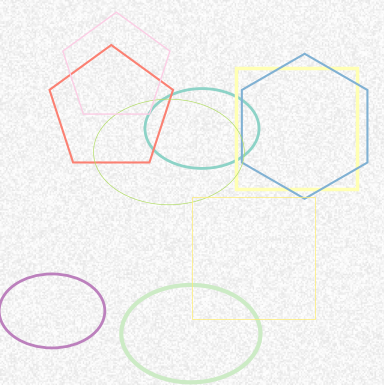[{"shape": "oval", "thickness": 2, "radius": 0.74, "center": [0.525, 0.666]}, {"shape": "square", "thickness": 2.5, "radius": 0.79, "center": [0.771, 0.666]}, {"shape": "pentagon", "thickness": 1.5, "radius": 0.84, "center": [0.289, 0.714]}, {"shape": "hexagon", "thickness": 1.5, "radius": 0.94, "center": [0.791, 0.672]}, {"shape": "oval", "thickness": 0.5, "radius": 0.98, "center": [0.439, 0.605]}, {"shape": "pentagon", "thickness": 1, "radius": 0.73, "center": [0.302, 0.822]}, {"shape": "oval", "thickness": 2, "radius": 0.69, "center": [0.135, 0.192]}, {"shape": "oval", "thickness": 3, "radius": 0.9, "center": [0.496, 0.133]}, {"shape": "square", "thickness": 0.5, "radius": 0.8, "center": [0.659, 0.33]}]